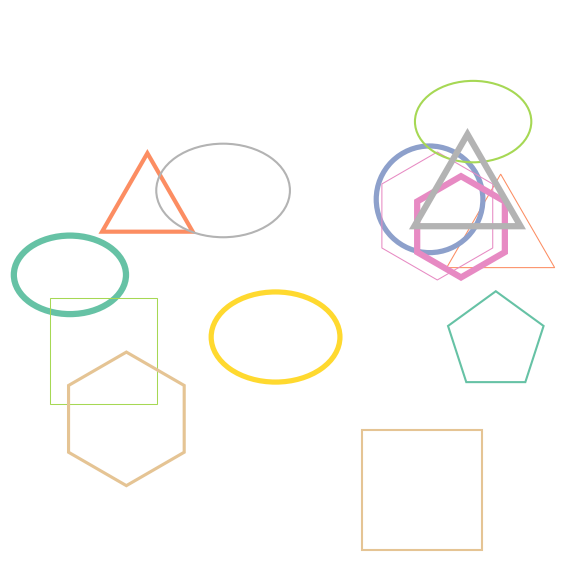[{"shape": "oval", "thickness": 3, "radius": 0.49, "center": [0.121, 0.523]}, {"shape": "pentagon", "thickness": 1, "radius": 0.43, "center": [0.859, 0.408]}, {"shape": "triangle", "thickness": 0.5, "radius": 0.54, "center": [0.867, 0.59]}, {"shape": "triangle", "thickness": 2, "radius": 0.45, "center": [0.255, 0.643]}, {"shape": "circle", "thickness": 2.5, "radius": 0.46, "center": [0.744, 0.654]}, {"shape": "hexagon", "thickness": 3, "radius": 0.44, "center": [0.798, 0.606]}, {"shape": "hexagon", "thickness": 0.5, "radius": 0.55, "center": [0.757, 0.625]}, {"shape": "square", "thickness": 0.5, "radius": 0.46, "center": [0.179, 0.391]}, {"shape": "oval", "thickness": 1, "radius": 0.5, "center": [0.819, 0.789]}, {"shape": "oval", "thickness": 2.5, "radius": 0.56, "center": [0.477, 0.416]}, {"shape": "hexagon", "thickness": 1.5, "radius": 0.58, "center": [0.219, 0.274]}, {"shape": "square", "thickness": 1, "radius": 0.52, "center": [0.73, 0.151]}, {"shape": "oval", "thickness": 1, "radius": 0.58, "center": [0.386, 0.669]}, {"shape": "triangle", "thickness": 3, "radius": 0.53, "center": [0.809, 0.66]}]